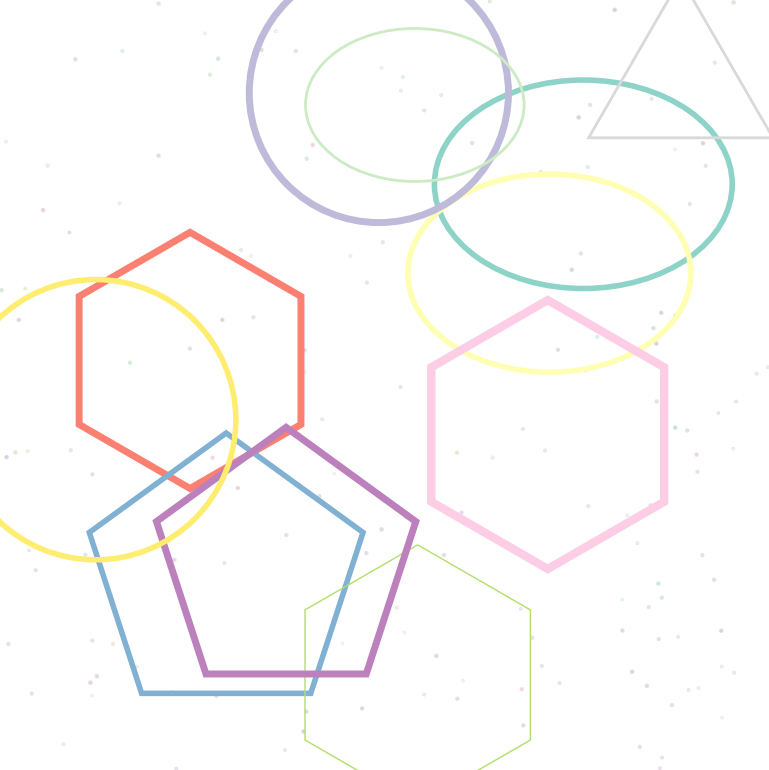[{"shape": "oval", "thickness": 2, "radius": 0.97, "center": [0.758, 0.761]}, {"shape": "oval", "thickness": 2, "radius": 0.92, "center": [0.713, 0.645]}, {"shape": "circle", "thickness": 2.5, "radius": 0.84, "center": [0.492, 0.879]}, {"shape": "hexagon", "thickness": 2.5, "radius": 0.83, "center": [0.247, 0.532]}, {"shape": "pentagon", "thickness": 2, "radius": 0.93, "center": [0.294, 0.251]}, {"shape": "hexagon", "thickness": 0.5, "radius": 0.84, "center": [0.542, 0.123]}, {"shape": "hexagon", "thickness": 3, "radius": 0.87, "center": [0.711, 0.436]}, {"shape": "triangle", "thickness": 1, "radius": 0.69, "center": [0.884, 0.89]}, {"shape": "pentagon", "thickness": 2.5, "radius": 0.89, "center": [0.372, 0.268]}, {"shape": "oval", "thickness": 1, "radius": 0.71, "center": [0.539, 0.864]}, {"shape": "circle", "thickness": 2, "radius": 0.91, "center": [0.124, 0.455]}]